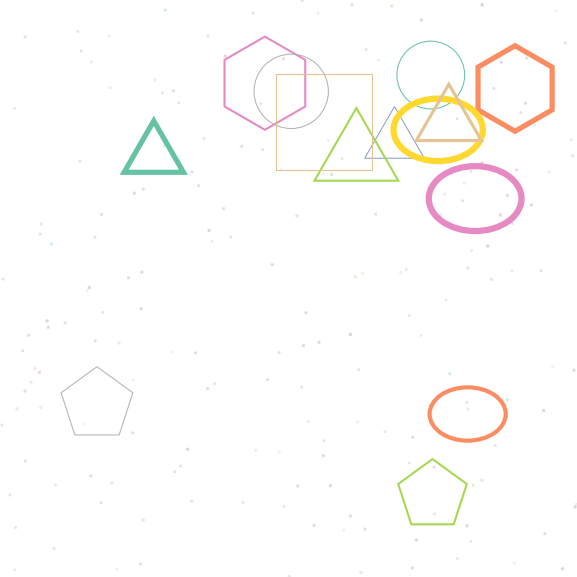[{"shape": "triangle", "thickness": 2.5, "radius": 0.3, "center": [0.266, 0.73]}, {"shape": "circle", "thickness": 0.5, "radius": 0.29, "center": [0.746, 0.869]}, {"shape": "hexagon", "thickness": 2.5, "radius": 0.37, "center": [0.892, 0.846]}, {"shape": "oval", "thickness": 2, "radius": 0.33, "center": [0.81, 0.282]}, {"shape": "triangle", "thickness": 0.5, "radius": 0.3, "center": [0.683, 0.755]}, {"shape": "oval", "thickness": 3, "radius": 0.4, "center": [0.823, 0.655]}, {"shape": "hexagon", "thickness": 1, "radius": 0.4, "center": [0.459, 0.855]}, {"shape": "pentagon", "thickness": 1, "radius": 0.31, "center": [0.749, 0.142]}, {"shape": "triangle", "thickness": 1, "radius": 0.42, "center": [0.617, 0.728]}, {"shape": "oval", "thickness": 3, "radius": 0.39, "center": [0.759, 0.774]}, {"shape": "square", "thickness": 0.5, "radius": 0.42, "center": [0.562, 0.788]}, {"shape": "triangle", "thickness": 1.5, "radius": 0.33, "center": [0.777, 0.788]}, {"shape": "circle", "thickness": 0.5, "radius": 0.32, "center": [0.504, 0.841]}, {"shape": "pentagon", "thickness": 0.5, "radius": 0.33, "center": [0.168, 0.299]}]